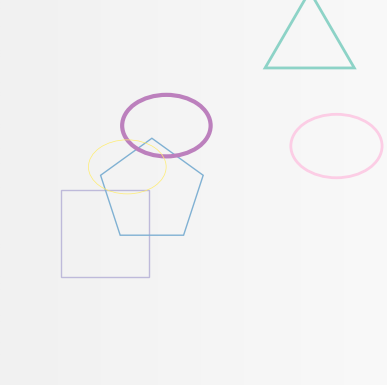[{"shape": "triangle", "thickness": 2, "radius": 0.66, "center": [0.799, 0.89]}, {"shape": "square", "thickness": 1, "radius": 0.57, "center": [0.27, 0.394]}, {"shape": "pentagon", "thickness": 1, "radius": 0.7, "center": [0.392, 0.502]}, {"shape": "oval", "thickness": 2, "radius": 0.59, "center": [0.868, 0.621]}, {"shape": "oval", "thickness": 3, "radius": 0.57, "center": [0.429, 0.674]}, {"shape": "oval", "thickness": 0.5, "radius": 0.5, "center": [0.329, 0.567]}]